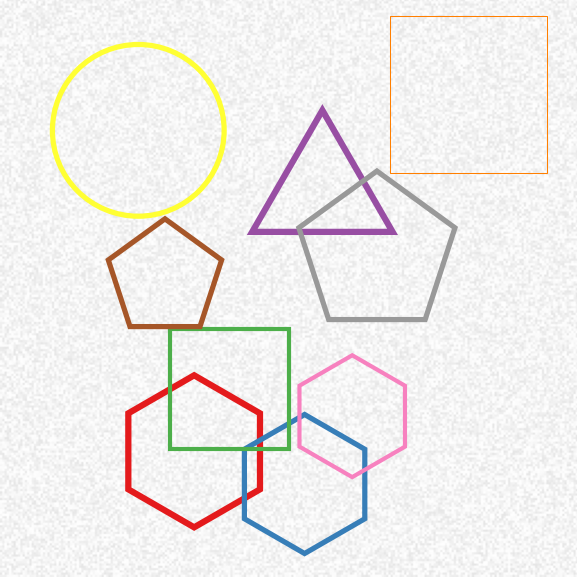[{"shape": "hexagon", "thickness": 3, "radius": 0.66, "center": [0.336, 0.218]}, {"shape": "hexagon", "thickness": 2.5, "radius": 0.6, "center": [0.527, 0.161]}, {"shape": "square", "thickness": 2, "radius": 0.52, "center": [0.397, 0.325]}, {"shape": "triangle", "thickness": 3, "radius": 0.7, "center": [0.558, 0.668]}, {"shape": "square", "thickness": 0.5, "radius": 0.68, "center": [0.812, 0.836]}, {"shape": "circle", "thickness": 2.5, "radius": 0.74, "center": [0.239, 0.773]}, {"shape": "pentagon", "thickness": 2.5, "radius": 0.52, "center": [0.286, 0.517]}, {"shape": "hexagon", "thickness": 2, "radius": 0.53, "center": [0.61, 0.278]}, {"shape": "pentagon", "thickness": 2.5, "radius": 0.71, "center": [0.653, 0.561]}]